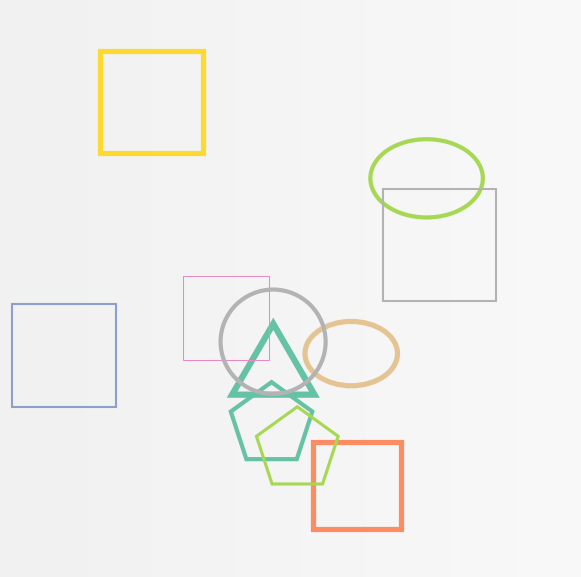[{"shape": "triangle", "thickness": 3, "radius": 0.41, "center": [0.47, 0.357]}, {"shape": "pentagon", "thickness": 2, "radius": 0.37, "center": [0.467, 0.264]}, {"shape": "square", "thickness": 2.5, "radius": 0.38, "center": [0.614, 0.159]}, {"shape": "square", "thickness": 1, "radius": 0.44, "center": [0.11, 0.383]}, {"shape": "square", "thickness": 0.5, "radius": 0.37, "center": [0.389, 0.449]}, {"shape": "oval", "thickness": 2, "radius": 0.48, "center": [0.734, 0.69]}, {"shape": "pentagon", "thickness": 1.5, "radius": 0.37, "center": [0.511, 0.221]}, {"shape": "square", "thickness": 2.5, "radius": 0.44, "center": [0.261, 0.823]}, {"shape": "oval", "thickness": 2.5, "radius": 0.4, "center": [0.604, 0.387]}, {"shape": "circle", "thickness": 2, "radius": 0.45, "center": [0.47, 0.407]}, {"shape": "square", "thickness": 1, "radius": 0.49, "center": [0.756, 0.575]}]